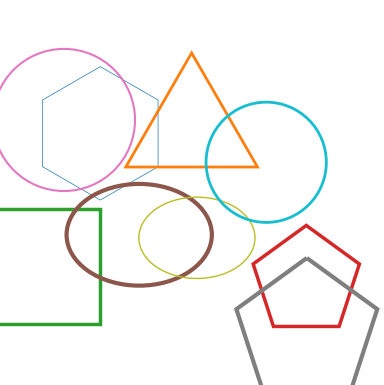[{"shape": "hexagon", "thickness": 0.5, "radius": 0.87, "center": [0.261, 0.654]}, {"shape": "triangle", "thickness": 2, "radius": 0.99, "center": [0.498, 0.665]}, {"shape": "square", "thickness": 2.5, "radius": 0.75, "center": [0.11, 0.309]}, {"shape": "pentagon", "thickness": 2.5, "radius": 0.73, "center": [0.796, 0.269]}, {"shape": "oval", "thickness": 3, "radius": 0.94, "center": [0.362, 0.39]}, {"shape": "circle", "thickness": 1.5, "radius": 0.92, "center": [0.166, 0.688]}, {"shape": "pentagon", "thickness": 3, "radius": 0.96, "center": [0.797, 0.137]}, {"shape": "oval", "thickness": 1, "radius": 0.75, "center": [0.511, 0.382]}, {"shape": "circle", "thickness": 2, "radius": 0.78, "center": [0.691, 0.578]}]